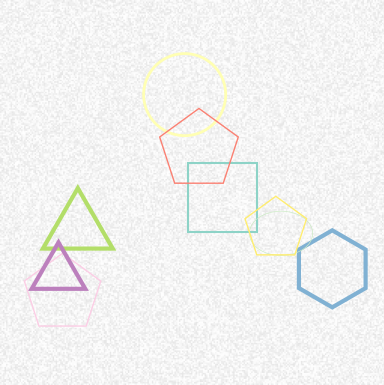[{"shape": "square", "thickness": 1.5, "radius": 0.45, "center": [0.578, 0.486]}, {"shape": "circle", "thickness": 2, "radius": 0.53, "center": [0.48, 0.754]}, {"shape": "pentagon", "thickness": 1, "radius": 0.54, "center": [0.517, 0.611]}, {"shape": "hexagon", "thickness": 3, "radius": 0.5, "center": [0.863, 0.302]}, {"shape": "triangle", "thickness": 3, "radius": 0.52, "center": [0.202, 0.407]}, {"shape": "pentagon", "thickness": 1, "radius": 0.52, "center": [0.162, 0.238]}, {"shape": "triangle", "thickness": 3, "radius": 0.4, "center": [0.152, 0.29]}, {"shape": "oval", "thickness": 0.5, "radius": 0.41, "center": [0.73, 0.394]}, {"shape": "pentagon", "thickness": 1, "radius": 0.42, "center": [0.716, 0.406]}]